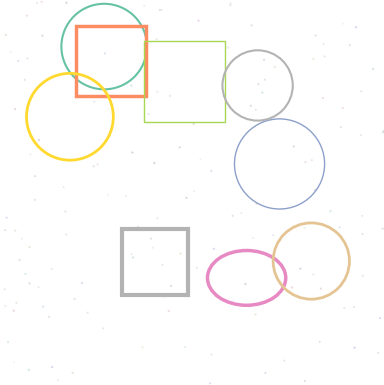[{"shape": "circle", "thickness": 1.5, "radius": 0.56, "center": [0.271, 0.879]}, {"shape": "square", "thickness": 2.5, "radius": 0.45, "center": [0.288, 0.842]}, {"shape": "circle", "thickness": 1, "radius": 0.59, "center": [0.726, 0.574]}, {"shape": "oval", "thickness": 2.5, "radius": 0.51, "center": [0.641, 0.278]}, {"shape": "square", "thickness": 1, "radius": 0.53, "center": [0.479, 0.789]}, {"shape": "circle", "thickness": 2, "radius": 0.56, "center": [0.182, 0.697]}, {"shape": "circle", "thickness": 2, "radius": 0.5, "center": [0.808, 0.322]}, {"shape": "circle", "thickness": 1.5, "radius": 0.46, "center": [0.669, 0.778]}, {"shape": "square", "thickness": 3, "radius": 0.43, "center": [0.402, 0.319]}]